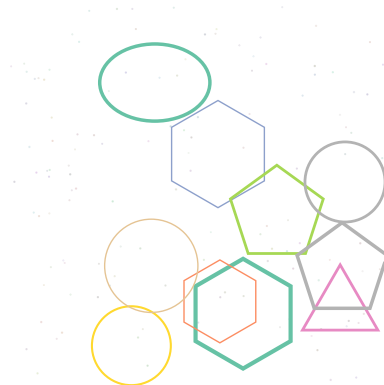[{"shape": "oval", "thickness": 2.5, "radius": 0.72, "center": [0.402, 0.786]}, {"shape": "hexagon", "thickness": 3, "radius": 0.71, "center": [0.631, 0.185]}, {"shape": "hexagon", "thickness": 1, "radius": 0.54, "center": [0.571, 0.217]}, {"shape": "hexagon", "thickness": 1, "radius": 0.7, "center": [0.566, 0.6]}, {"shape": "triangle", "thickness": 2, "radius": 0.57, "center": [0.884, 0.199]}, {"shape": "pentagon", "thickness": 2, "radius": 0.63, "center": [0.719, 0.444]}, {"shape": "circle", "thickness": 1.5, "radius": 0.51, "center": [0.341, 0.102]}, {"shape": "circle", "thickness": 1, "radius": 0.61, "center": [0.393, 0.31]}, {"shape": "pentagon", "thickness": 2.5, "radius": 0.61, "center": [0.889, 0.299]}, {"shape": "circle", "thickness": 2, "radius": 0.52, "center": [0.896, 0.527]}]